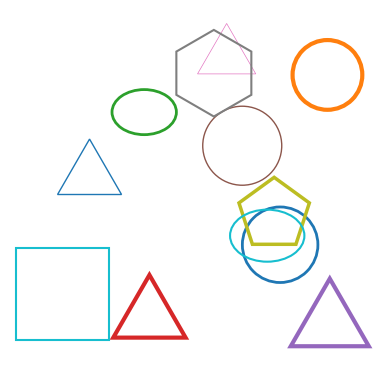[{"shape": "triangle", "thickness": 1, "radius": 0.48, "center": [0.233, 0.543]}, {"shape": "circle", "thickness": 2, "radius": 0.49, "center": [0.728, 0.364]}, {"shape": "circle", "thickness": 3, "radius": 0.45, "center": [0.85, 0.805]}, {"shape": "oval", "thickness": 2, "radius": 0.42, "center": [0.375, 0.709]}, {"shape": "triangle", "thickness": 3, "radius": 0.54, "center": [0.388, 0.177]}, {"shape": "triangle", "thickness": 3, "radius": 0.59, "center": [0.857, 0.159]}, {"shape": "circle", "thickness": 1, "radius": 0.51, "center": [0.629, 0.621]}, {"shape": "triangle", "thickness": 0.5, "radius": 0.44, "center": [0.589, 0.852]}, {"shape": "hexagon", "thickness": 1.5, "radius": 0.56, "center": [0.555, 0.81]}, {"shape": "pentagon", "thickness": 2.5, "radius": 0.48, "center": [0.712, 0.443]}, {"shape": "square", "thickness": 1.5, "radius": 0.6, "center": [0.162, 0.236]}, {"shape": "oval", "thickness": 1.5, "radius": 0.48, "center": [0.694, 0.388]}]